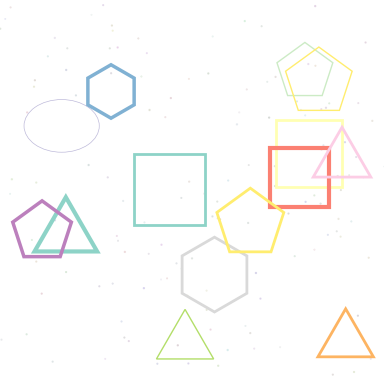[{"shape": "square", "thickness": 2, "radius": 0.46, "center": [0.441, 0.507]}, {"shape": "triangle", "thickness": 3, "radius": 0.47, "center": [0.171, 0.394]}, {"shape": "square", "thickness": 2, "radius": 0.43, "center": [0.802, 0.601]}, {"shape": "oval", "thickness": 0.5, "radius": 0.49, "center": [0.16, 0.673]}, {"shape": "square", "thickness": 3, "radius": 0.39, "center": [0.778, 0.539]}, {"shape": "hexagon", "thickness": 2.5, "radius": 0.35, "center": [0.288, 0.762]}, {"shape": "triangle", "thickness": 2, "radius": 0.42, "center": [0.898, 0.115]}, {"shape": "triangle", "thickness": 1, "radius": 0.43, "center": [0.481, 0.111]}, {"shape": "triangle", "thickness": 2, "radius": 0.43, "center": [0.888, 0.583]}, {"shape": "hexagon", "thickness": 2, "radius": 0.49, "center": [0.557, 0.287]}, {"shape": "pentagon", "thickness": 2.5, "radius": 0.4, "center": [0.109, 0.398]}, {"shape": "pentagon", "thickness": 1, "radius": 0.38, "center": [0.792, 0.814]}, {"shape": "pentagon", "thickness": 1, "radius": 0.45, "center": [0.828, 0.787]}, {"shape": "pentagon", "thickness": 2, "radius": 0.46, "center": [0.65, 0.42]}]